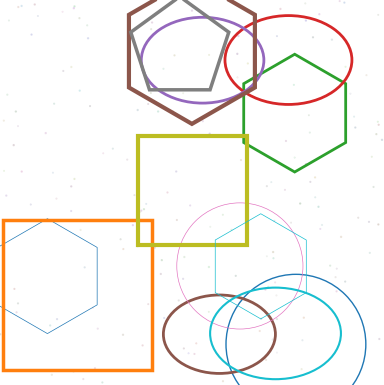[{"shape": "hexagon", "thickness": 0.5, "radius": 0.75, "center": [0.123, 0.283]}, {"shape": "circle", "thickness": 1, "radius": 0.91, "center": [0.769, 0.106]}, {"shape": "square", "thickness": 2.5, "radius": 0.97, "center": [0.201, 0.234]}, {"shape": "hexagon", "thickness": 2, "radius": 0.76, "center": [0.765, 0.706]}, {"shape": "oval", "thickness": 2, "radius": 0.82, "center": [0.749, 0.844]}, {"shape": "oval", "thickness": 2, "radius": 0.8, "center": [0.526, 0.844]}, {"shape": "oval", "thickness": 2, "radius": 0.73, "center": [0.57, 0.132]}, {"shape": "hexagon", "thickness": 3, "radius": 0.94, "center": [0.498, 0.867]}, {"shape": "circle", "thickness": 0.5, "radius": 0.82, "center": [0.623, 0.309]}, {"shape": "pentagon", "thickness": 2.5, "radius": 0.67, "center": [0.467, 0.875]}, {"shape": "square", "thickness": 3, "radius": 0.71, "center": [0.501, 0.504]}, {"shape": "oval", "thickness": 1.5, "radius": 0.85, "center": [0.716, 0.134]}, {"shape": "hexagon", "thickness": 0.5, "radius": 0.68, "center": [0.677, 0.308]}]